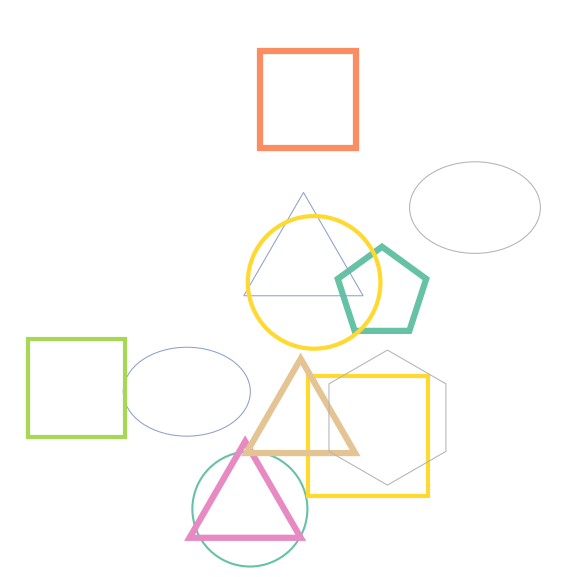[{"shape": "circle", "thickness": 1, "radius": 0.5, "center": [0.433, 0.118]}, {"shape": "pentagon", "thickness": 3, "radius": 0.4, "center": [0.661, 0.491]}, {"shape": "square", "thickness": 3, "radius": 0.42, "center": [0.533, 0.827]}, {"shape": "oval", "thickness": 0.5, "radius": 0.55, "center": [0.324, 0.321]}, {"shape": "triangle", "thickness": 0.5, "radius": 0.6, "center": [0.525, 0.547]}, {"shape": "triangle", "thickness": 3, "radius": 0.56, "center": [0.424, 0.123]}, {"shape": "square", "thickness": 2, "radius": 0.42, "center": [0.133, 0.327]}, {"shape": "circle", "thickness": 2, "radius": 0.57, "center": [0.544, 0.51]}, {"shape": "square", "thickness": 2, "radius": 0.52, "center": [0.638, 0.244]}, {"shape": "triangle", "thickness": 3, "radius": 0.54, "center": [0.521, 0.269]}, {"shape": "oval", "thickness": 0.5, "radius": 0.57, "center": [0.822, 0.64]}, {"shape": "hexagon", "thickness": 0.5, "radius": 0.58, "center": [0.671, 0.276]}]